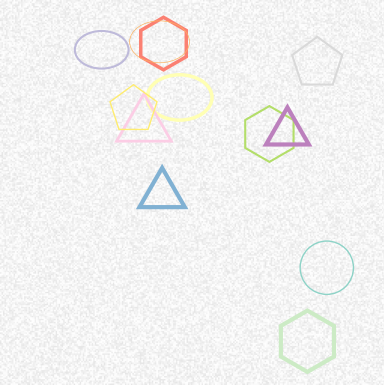[{"shape": "circle", "thickness": 1, "radius": 0.35, "center": [0.849, 0.305]}, {"shape": "oval", "thickness": 2.5, "radius": 0.42, "center": [0.467, 0.747]}, {"shape": "oval", "thickness": 1.5, "radius": 0.35, "center": [0.264, 0.871]}, {"shape": "hexagon", "thickness": 2.5, "radius": 0.34, "center": [0.425, 0.887]}, {"shape": "triangle", "thickness": 3, "radius": 0.34, "center": [0.421, 0.496]}, {"shape": "oval", "thickness": 0.5, "radius": 0.39, "center": [0.414, 0.891]}, {"shape": "hexagon", "thickness": 1.5, "radius": 0.36, "center": [0.7, 0.652]}, {"shape": "triangle", "thickness": 2, "radius": 0.41, "center": [0.374, 0.674]}, {"shape": "pentagon", "thickness": 1.5, "radius": 0.34, "center": [0.824, 0.836]}, {"shape": "triangle", "thickness": 3, "radius": 0.32, "center": [0.747, 0.657]}, {"shape": "hexagon", "thickness": 3, "radius": 0.4, "center": [0.798, 0.114]}, {"shape": "pentagon", "thickness": 1, "radius": 0.32, "center": [0.347, 0.716]}]